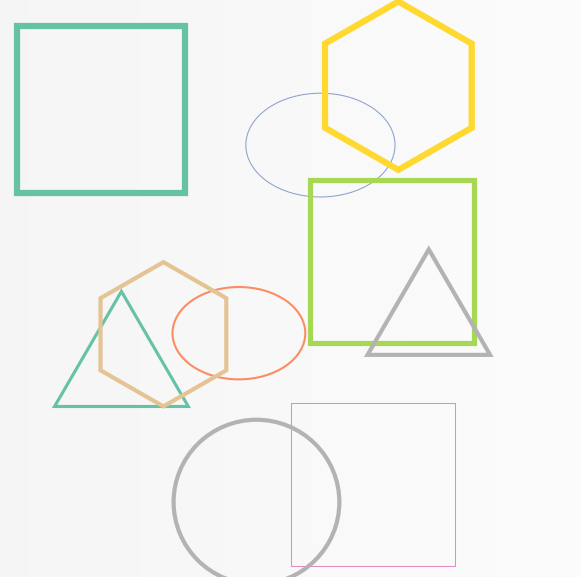[{"shape": "triangle", "thickness": 1.5, "radius": 0.66, "center": [0.209, 0.362]}, {"shape": "square", "thickness": 3, "radius": 0.72, "center": [0.173, 0.809]}, {"shape": "oval", "thickness": 1, "radius": 0.57, "center": [0.411, 0.422]}, {"shape": "oval", "thickness": 0.5, "radius": 0.64, "center": [0.551, 0.748]}, {"shape": "square", "thickness": 0.5, "radius": 0.71, "center": [0.641, 0.16]}, {"shape": "square", "thickness": 2.5, "radius": 0.7, "center": [0.675, 0.546]}, {"shape": "hexagon", "thickness": 3, "radius": 0.73, "center": [0.685, 0.851]}, {"shape": "hexagon", "thickness": 2, "radius": 0.62, "center": [0.281, 0.42]}, {"shape": "triangle", "thickness": 2, "radius": 0.61, "center": [0.738, 0.446]}, {"shape": "circle", "thickness": 2, "radius": 0.71, "center": [0.441, 0.13]}]